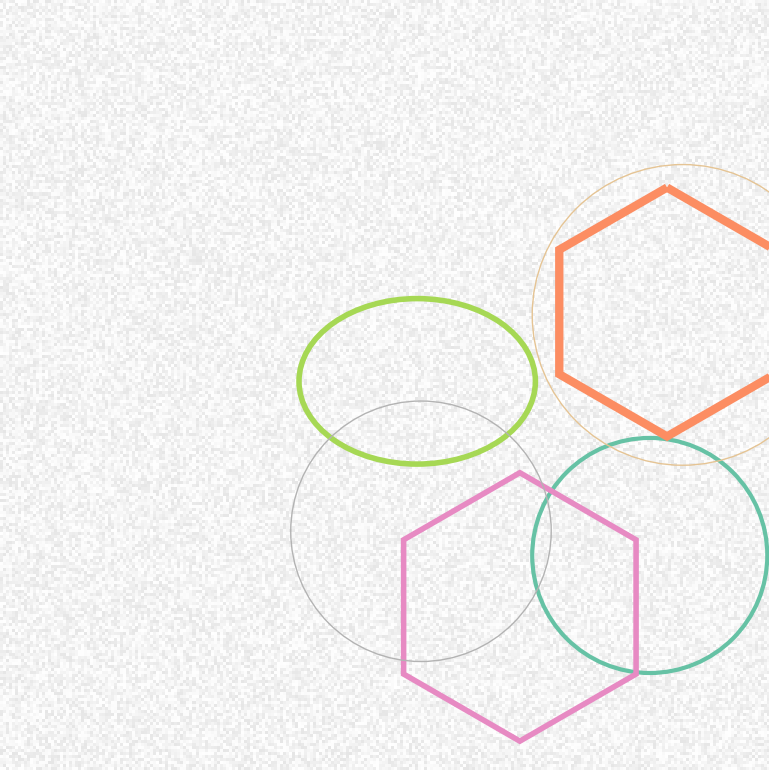[{"shape": "circle", "thickness": 1.5, "radius": 0.76, "center": [0.844, 0.279]}, {"shape": "hexagon", "thickness": 3, "radius": 0.81, "center": [0.866, 0.595]}, {"shape": "hexagon", "thickness": 2, "radius": 0.87, "center": [0.675, 0.212]}, {"shape": "oval", "thickness": 2, "radius": 0.77, "center": [0.542, 0.505]}, {"shape": "circle", "thickness": 0.5, "radius": 0.98, "center": [0.886, 0.591]}, {"shape": "circle", "thickness": 0.5, "radius": 0.85, "center": [0.547, 0.31]}]